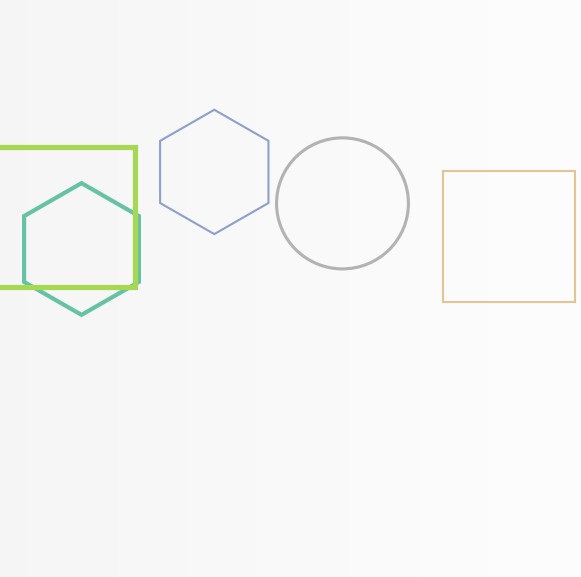[{"shape": "hexagon", "thickness": 2, "radius": 0.57, "center": [0.14, 0.568]}, {"shape": "hexagon", "thickness": 1, "radius": 0.54, "center": [0.369, 0.701]}, {"shape": "square", "thickness": 2.5, "radius": 0.6, "center": [0.111, 0.623]}, {"shape": "square", "thickness": 1, "radius": 0.57, "center": [0.876, 0.59]}, {"shape": "circle", "thickness": 1.5, "radius": 0.57, "center": [0.589, 0.647]}]